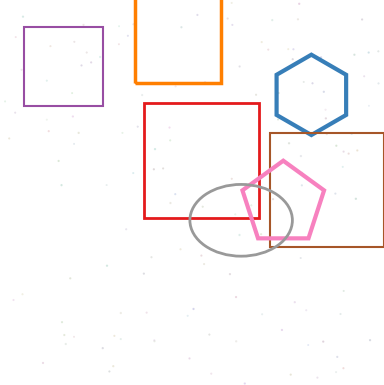[{"shape": "square", "thickness": 2, "radius": 0.75, "center": [0.523, 0.583]}, {"shape": "hexagon", "thickness": 3, "radius": 0.52, "center": [0.809, 0.754]}, {"shape": "square", "thickness": 1.5, "radius": 0.51, "center": [0.165, 0.827]}, {"shape": "square", "thickness": 2.5, "radius": 0.56, "center": [0.463, 0.896]}, {"shape": "square", "thickness": 1.5, "radius": 0.74, "center": [0.85, 0.508]}, {"shape": "pentagon", "thickness": 3, "radius": 0.56, "center": [0.736, 0.471]}, {"shape": "oval", "thickness": 2, "radius": 0.67, "center": [0.626, 0.428]}]